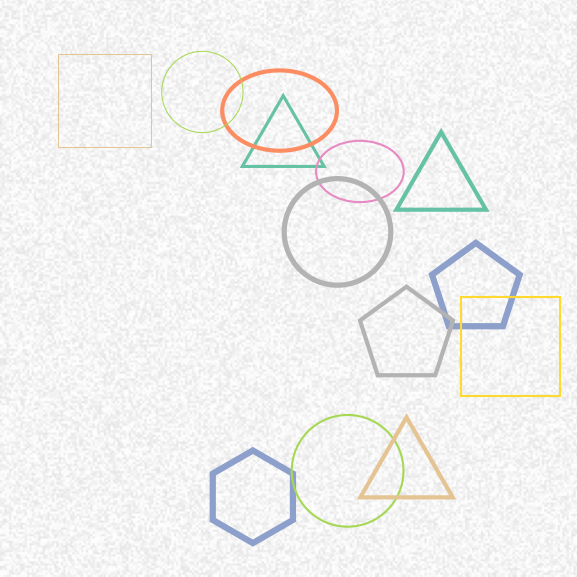[{"shape": "triangle", "thickness": 2, "radius": 0.45, "center": [0.764, 0.681]}, {"shape": "triangle", "thickness": 1.5, "radius": 0.41, "center": [0.49, 0.752]}, {"shape": "oval", "thickness": 2, "radius": 0.5, "center": [0.484, 0.808]}, {"shape": "pentagon", "thickness": 3, "radius": 0.4, "center": [0.824, 0.499]}, {"shape": "hexagon", "thickness": 3, "radius": 0.4, "center": [0.438, 0.139]}, {"shape": "oval", "thickness": 1, "radius": 0.38, "center": [0.623, 0.702]}, {"shape": "circle", "thickness": 0.5, "radius": 0.35, "center": [0.35, 0.84]}, {"shape": "circle", "thickness": 1, "radius": 0.48, "center": [0.602, 0.184]}, {"shape": "square", "thickness": 1, "radius": 0.43, "center": [0.884, 0.4]}, {"shape": "triangle", "thickness": 2, "radius": 0.46, "center": [0.704, 0.184]}, {"shape": "square", "thickness": 0.5, "radius": 0.4, "center": [0.181, 0.825]}, {"shape": "circle", "thickness": 2.5, "radius": 0.46, "center": [0.584, 0.598]}, {"shape": "pentagon", "thickness": 2, "radius": 0.42, "center": [0.704, 0.418]}]